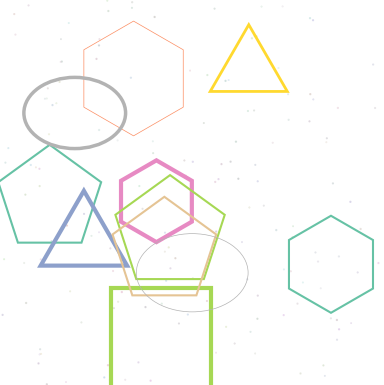[{"shape": "hexagon", "thickness": 1.5, "radius": 0.63, "center": [0.86, 0.314]}, {"shape": "pentagon", "thickness": 1.5, "radius": 0.7, "center": [0.129, 0.483]}, {"shape": "hexagon", "thickness": 0.5, "radius": 0.75, "center": [0.347, 0.796]}, {"shape": "triangle", "thickness": 3, "radius": 0.65, "center": [0.218, 0.375]}, {"shape": "hexagon", "thickness": 3, "radius": 0.53, "center": [0.406, 0.477]}, {"shape": "square", "thickness": 3, "radius": 0.65, "center": [0.418, 0.12]}, {"shape": "pentagon", "thickness": 1.5, "radius": 0.75, "center": [0.442, 0.396]}, {"shape": "triangle", "thickness": 2, "radius": 0.58, "center": [0.646, 0.82]}, {"shape": "pentagon", "thickness": 1.5, "radius": 0.71, "center": [0.427, 0.347]}, {"shape": "oval", "thickness": 0.5, "radius": 0.73, "center": [0.499, 0.292]}, {"shape": "oval", "thickness": 2.5, "radius": 0.66, "center": [0.194, 0.707]}]